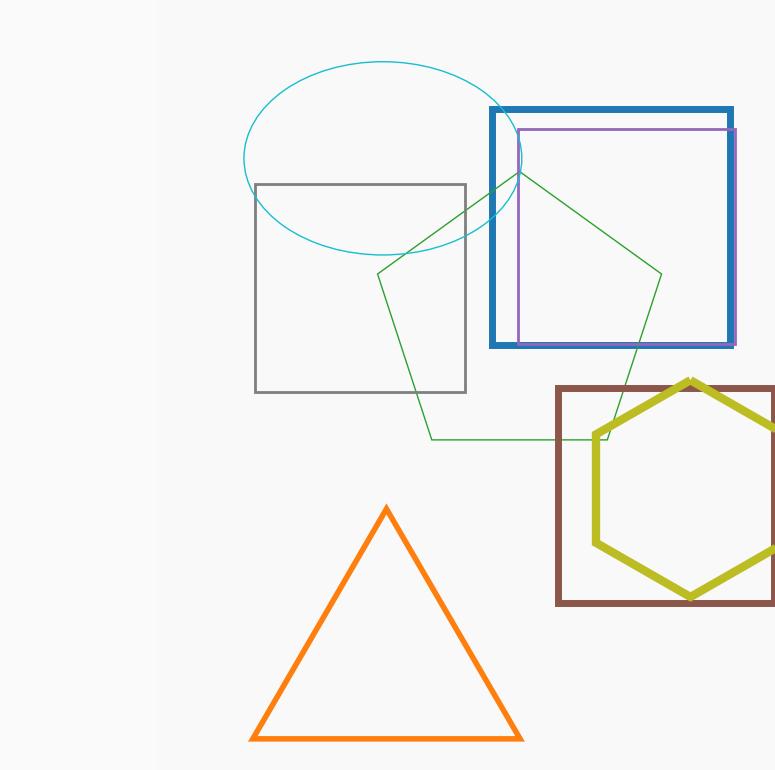[{"shape": "square", "thickness": 2.5, "radius": 0.77, "center": [0.788, 0.705]}, {"shape": "triangle", "thickness": 2, "radius": 1.0, "center": [0.499, 0.14]}, {"shape": "pentagon", "thickness": 0.5, "radius": 0.96, "center": [0.67, 0.585]}, {"shape": "square", "thickness": 1, "radius": 0.7, "center": [0.808, 0.693]}, {"shape": "square", "thickness": 2.5, "radius": 0.7, "center": [0.859, 0.356]}, {"shape": "square", "thickness": 1, "radius": 0.68, "center": [0.465, 0.626]}, {"shape": "hexagon", "thickness": 3, "radius": 0.7, "center": [0.891, 0.365]}, {"shape": "oval", "thickness": 0.5, "radius": 0.9, "center": [0.494, 0.794]}]